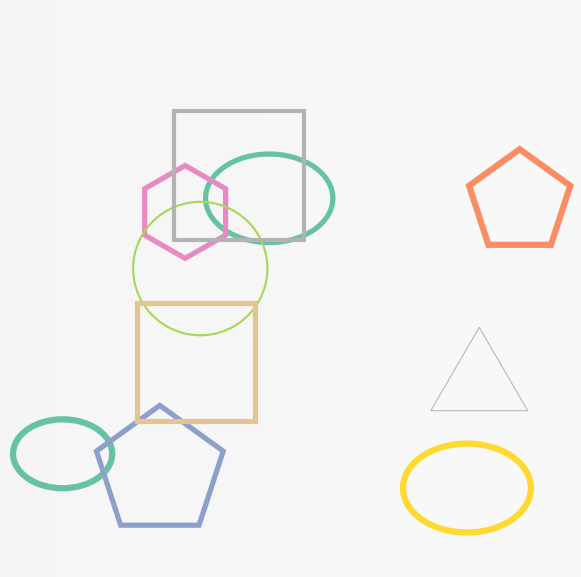[{"shape": "oval", "thickness": 2.5, "radius": 0.55, "center": [0.463, 0.656]}, {"shape": "oval", "thickness": 3, "radius": 0.43, "center": [0.108, 0.213]}, {"shape": "pentagon", "thickness": 3, "radius": 0.46, "center": [0.894, 0.649]}, {"shape": "pentagon", "thickness": 2.5, "radius": 0.57, "center": [0.275, 0.182]}, {"shape": "hexagon", "thickness": 2.5, "radius": 0.4, "center": [0.319, 0.632]}, {"shape": "circle", "thickness": 1, "radius": 0.58, "center": [0.345, 0.534]}, {"shape": "oval", "thickness": 3, "radius": 0.55, "center": [0.803, 0.154]}, {"shape": "square", "thickness": 2.5, "radius": 0.51, "center": [0.337, 0.372]}, {"shape": "square", "thickness": 2, "radius": 0.56, "center": [0.411, 0.696]}, {"shape": "triangle", "thickness": 0.5, "radius": 0.48, "center": [0.825, 0.336]}]